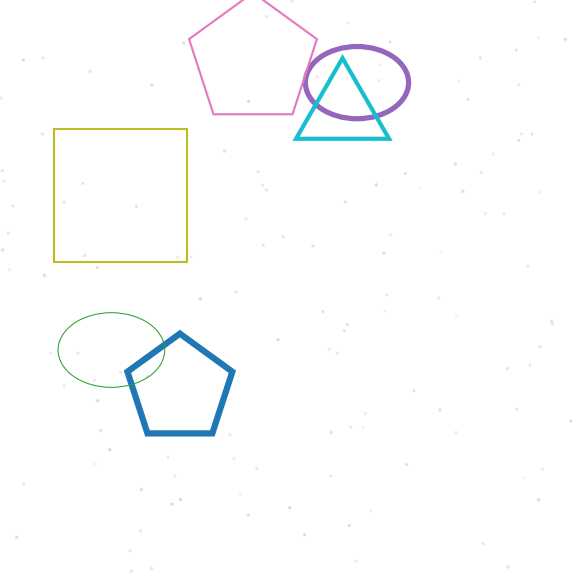[{"shape": "pentagon", "thickness": 3, "radius": 0.48, "center": [0.312, 0.326]}, {"shape": "oval", "thickness": 0.5, "radius": 0.46, "center": [0.193, 0.393]}, {"shape": "oval", "thickness": 2.5, "radius": 0.45, "center": [0.618, 0.856]}, {"shape": "pentagon", "thickness": 1, "radius": 0.58, "center": [0.438, 0.895]}, {"shape": "square", "thickness": 1, "radius": 0.58, "center": [0.209, 0.661]}, {"shape": "triangle", "thickness": 2, "radius": 0.47, "center": [0.593, 0.805]}]